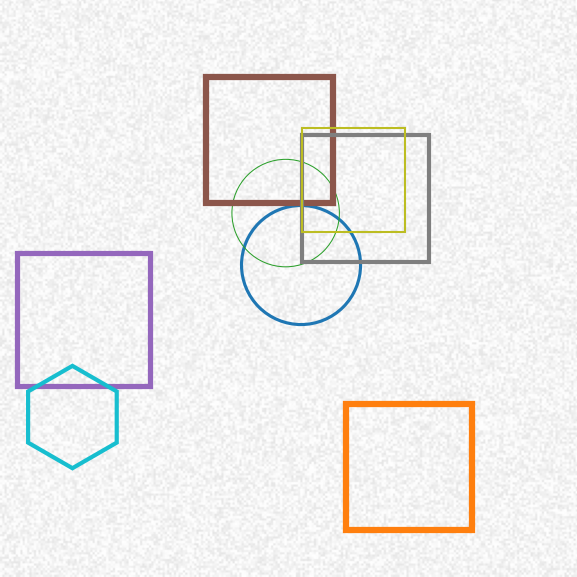[{"shape": "circle", "thickness": 1.5, "radius": 0.52, "center": [0.521, 0.54]}, {"shape": "square", "thickness": 3, "radius": 0.55, "center": [0.709, 0.191]}, {"shape": "circle", "thickness": 0.5, "radius": 0.47, "center": [0.495, 0.63]}, {"shape": "square", "thickness": 2.5, "radius": 0.57, "center": [0.145, 0.446]}, {"shape": "square", "thickness": 3, "radius": 0.55, "center": [0.467, 0.756]}, {"shape": "square", "thickness": 2, "radius": 0.55, "center": [0.633, 0.655]}, {"shape": "square", "thickness": 1, "radius": 0.45, "center": [0.612, 0.687]}, {"shape": "hexagon", "thickness": 2, "radius": 0.44, "center": [0.125, 0.277]}]